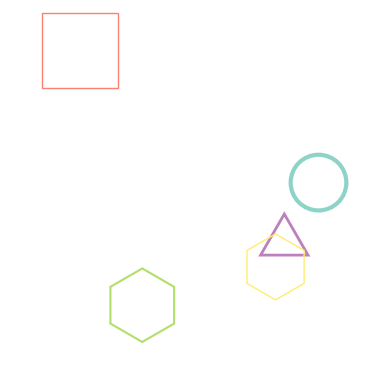[{"shape": "circle", "thickness": 3, "radius": 0.36, "center": [0.827, 0.526]}, {"shape": "square", "thickness": 1, "radius": 0.49, "center": [0.208, 0.869]}, {"shape": "hexagon", "thickness": 1.5, "radius": 0.48, "center": [0.37, 0.207]}, {"shape": "triangle", "thickness": 2, "radius": 0.36, "center": [0.738, 0.373]}, {"shape": "hexagon", "thickness": 1, "radius": 0.43, "center": [0.716, 0.307]}]